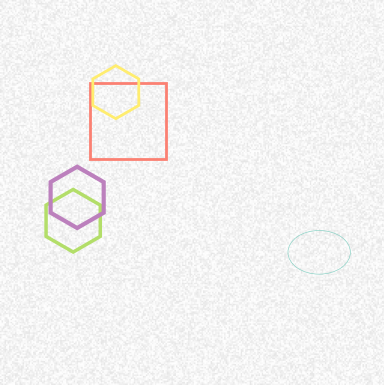[{"shape": "oval", "thickness": 0.5, "radius": 0.41, "center": [0.829, 0.345]}, {"shape": "square", "thickness": 2, "radius": 0.5, "center": [0.332, 0.685]}, {"shape": "hexagon", "thickness": 2.5, "radius": 0.41, "center": [0.19, 0.427]}, {"shape": "hexagon", "thickness": 3, "radius": 0.4, "center": [0.2, 0.487]}, {"shape": "hexagon", "thickness": 2, "radius": 0.34, "center": [0.301, 0.761]}]